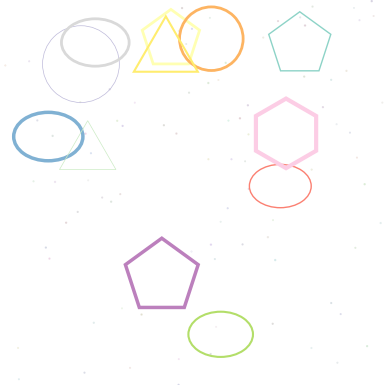[{"shape": "pentagon", "thickness": 1, "radius": 0.42, "center": [0.779, 0.885]}, {"shape": "pentagon", "thickness": 2, "radius": 0.39, "center": [0.444, 0.897]}, {"shape": "circle", "thickness": 0.5, "radius": 0.5, "center": [0.21, 0.833]}, {"shape": "oval", "thickness": 1, "radius": 0.4, "center": [0.728, 0.517]}, {"shape": "oval", "thickness": 2.5, "radius": 0.45, "center": [0.125, 0.645]}, {"shape": "circle", "thickness": 2, "radius": 0.41, "center": [0.549, 0.899]}, {"shape": "oval", "thickness": 1.5, "radius": 0.42, "center": [0.573, 0.132]}, {"shape": "hexagon", "thickness": 3, "radius": 0.45, "center": [0.743, 0.654]}, {"shape": "oval", "thickness": 2, "radius": 0.44, "center": [0.248, 0.89]}, {"shape": "pentagon", "thickness": 2.5, "radius": 0.5, "center": [0.42, 0.282]}, {"shape": "triangle", "thickness": 0.5, "radius": 0.42, "center": [0.228, 0.602]}, {"shape": "triangle", "thickness": 1.5, "radius": 0.48, "center": [0.431, 0.862]}]